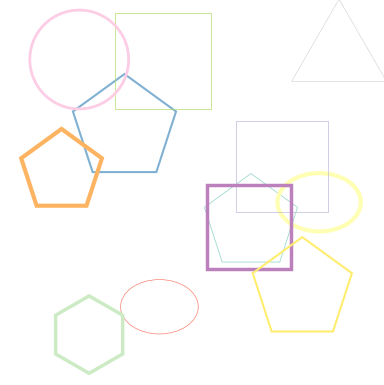[{"shape": "pentagon", "thickness": 0.5, "radius": 0.64, "center": [0.652, 0.422]}, {"shape": "oval", "thickness": 3, "radius": 0.54, "center": [0.829, 0.475]}, {"shape": "square", "thickness": 0.5, "radius": 0.59, "center": [0.732, 0.568]}, {"shape": "oval", "thickness": 0.5, "radius": 0.5, "center": [0.414, 0.203]}, {"shape": "pentagon", "thickness": 1.5, "radius": 0.7, "center": [0.323, 0.667]}, {"shape": "pentagon", "thickness": 3, "radius": 0.55, "center": [0.16, 0.555]}, {"shape": "square", "thickness": 0.5, "radius": 0.62, "center": [0.424, 0.841]}, {"shape": "circle", "thickness": 2, "radius": 0.64, "center": [0.206, 0.845]}, {"shape": "triangle", "thickness": 0.5, "radius": 0.71, "center": [0.881, 0.86]}, {"shape": "square", "thickness": 2.5, "radius": 0.54, "center": [0.646, 0.41]}, {"shape": "hexagon", "thickness": 2.5, "radius": 0.5, "center": [0.232, 0.131]}, {"shape": "pentagon", "thickness": 1.5, "radius": 0.68, "center": [0.785, 0.249]}]